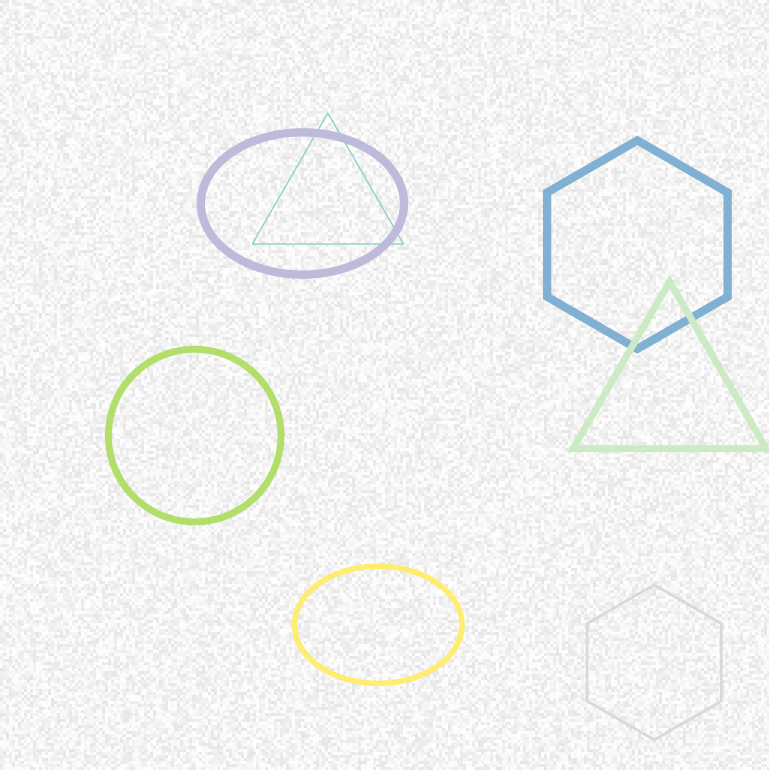[{"shape": "triangle", "thickness": 0.5, "radius": 0.57, "center": [0.426, 0.74]}, {"shape": "oval", "thickness": 3, "radius": 0.66, "center": [0.393, 0.736]}, {"shape": "hexagon", "thickness": 3, "radius": 0.68, "center": [0.828, 0.682]}, {"shape": "circle", "thickness": 2.5, "radius": 0.56, "center": [0.253, 0.434]}, {"shape": "hexagon", "thickness": 1, "radius": 0.5, "center": [0.85, 0.14]}, {"shape": "triangle", "thickness": 2.5, "radius": 0.72, "center": [0.87, 0.49]}, {"shape": "oval", "thickness": 2, "radius": 0.54, "center": [0.491, 0.189]}]